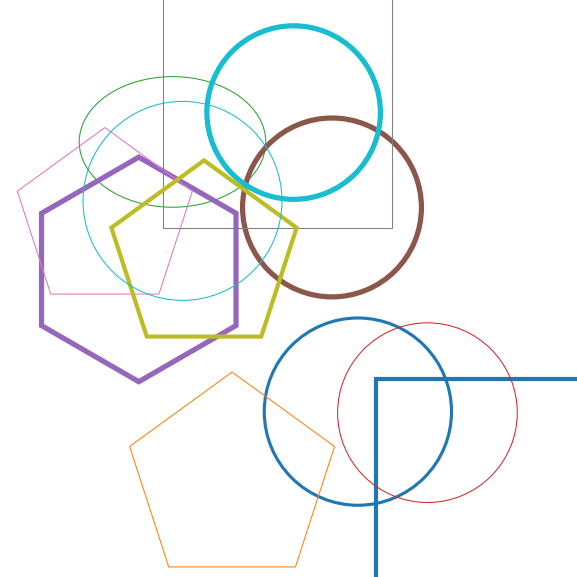[{"shape": "circle", "thickness": 1.5, "radius": 0.81, "center": [0.62, 0.286]}, {"shape": "square", "thickness": 2, "radius": 0.94, "center": [0.841, 0.154]}, {"shape": "pentagon", "thickness": 0.5, "radius": 0.93, "center": [0.402, 0.168]}, {"shape": "oval", "thickness": 0.5, "radius": 0.81, "center": [0.299, 0.753]}, {"shape": "circle", "thickness": 0.5, "radius": 0.78, "center": [0.74, 0.285]}, {"shape": "hexagon", "thickness": 2.5, "radius": 0.97, "center": [0.24, 0.533]}, {"shape": "circle", "thickness": 2.5, "radius": 0.77, "center": [0.575, 0.64]}, {"shape": "pentagon", "thickness": 0.5, "radius": 0.8, "center": [0.182, 0.619]}, {"shape": "square", "thickness": 0.5, "radius": 0.99, "center": [0.481, 0.803]}, {"shape": "pentagon", "thickness": 2, "radius": 0.84, "center": [0.353, 0.553]}, {"shape": "circle", "thickness": 0.5, "radius": 0.86, "center": [0.316, 0.651]}, {"shape": "circle", "thickness": 2.5, "radius": 0.75, "center": [0.508, 0.804]}]